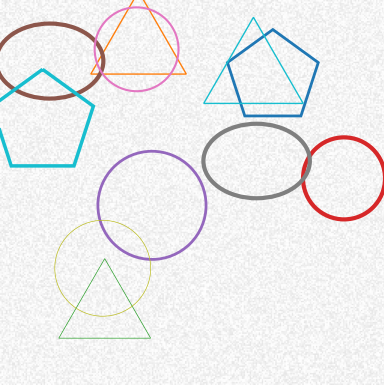[{"shape": "pentagon", "thickness": 2, "radius": 0.62, "center": [0.709, 0.799]}, {"shape": "triangle", "thickness": 1, "radius": 0.72, "center": [0.36, 0.879]}, {"shape": "triangle", "thickness": 0.5, "radius": 0.69, "center": [0.272, 0.191]}, {"shape": "circle", "thickness": 3, "radius": 0.53, "center": [0.894, 0.537]}, {"shape": "circle", "thickness": 2, "radius": 0.7, "center": [0.395, 0.467]}, {"shape": "oval", "thickness": 3, "radius": 0.7, "center": [0.129, 0.841]}, {"shape": "circle", "thickness": 1.5, "radius": 0.54, "center": [0.355, 0.872]}, {"shape": "oval", "thickness": 3, "radius": 0.69, "center": [0.667, 0.582]}, {"shape": "circle", "thickness": 0.5, "radius": 0.62, "center": [0.267, 0.303]}, {"shape": "pentagon", "thickness": 2.5, "radius": 0.69, "center": [0.111, 0.681]}, {"shape": "triangle", "thickness": 1, "radius": 0.75, "center": [0.658, 0.806]}]